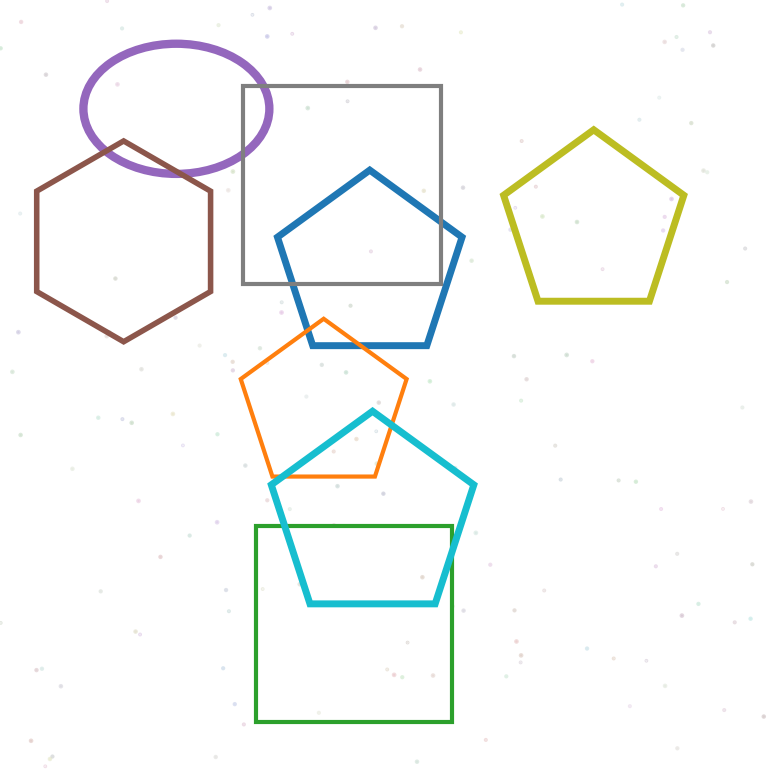[{"shape": "pentagon", "thickness": 2.5, "radius": 0.63, "center": [0.48, 0.653]}, {"shape": "pentagon", "thickness": 1.5, "radius": 0.57, "center": [0.42, 0.473]}, {"shape": "square", "thickness": 1.5, "radius": 0.64, "center": [0.46, 0.19]}, {"shape": "oval", "thickness": 3, "radius": 0.6, "center": [0.229, 0.859]}, {"shape": "hexagon", "thickness": 2, "radius": 0.65, "center": [0.161, 0.687]}, {"shape": "square", "thickness": 1.5, "radius": 0.64, "center": [0.444, 0.76]}, {"shape": "pentagon", "thickness": 2.5, "radius": 0.62, "center": [0.771, 0.708]}, {"shape": "pentagon", "thickness": 2.5, "radius": 0.69, "center": [0.484, 0.328]}]